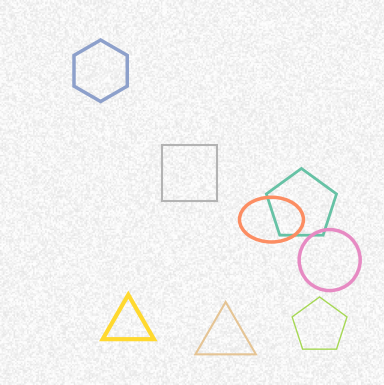[{"shape": "pentagon", "thickness": 2, "radius": 0.48, "center": [0.783, 0.467]}, {"shape": "oval", "thickness": 2.5, "radius": 0.42, "center": [0.705, 0.43]}, {"shape": "hexagon", "thickness": 2.5, "radius": 0.4, "center": [0.261, 0.816]}, {"shape": "circle", "thickness": 2.5, "radius": 0.4, "center": [0.856, 0.324]}, {"shape": "pentagon", "thickness": 1, "radius": 0.37, "center": [0.83, 0.154]}, {"shape": "triangle", "thickness": 3, "radius": 0.38, "center": [0.333, 0.157]}, {"shape": "triangle", "thickness": 1.5, "radius": 0.45, "center": [0.586, 0.125]}, {"shape": "square", "thickness": 1.5, "radius": 0.36, "center": [0.492, 0.551]}]